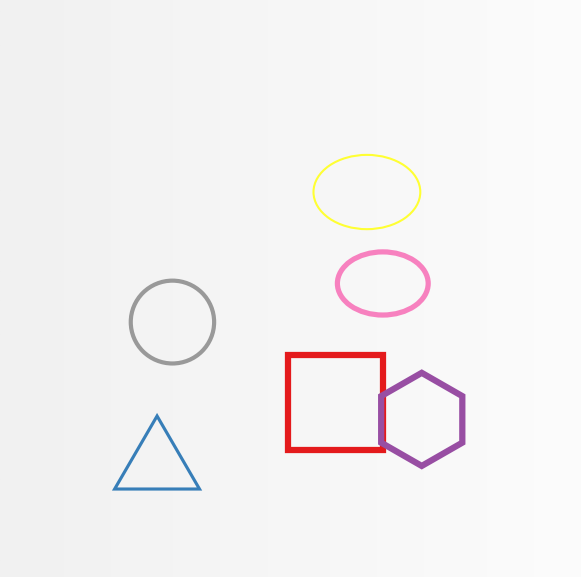[{"shape": "square", "thickness": 3, "radius": 0.41, "center": [0.578, 0.302]}, {"shape": "triangle", "thickness": 1.5, "radius": 0.42, "center": [0.27, 0.194]}, {"shape": "hexagon", "thickness": 3, "radius": 0.4, "center": [0.726, 0.273]}, {"shape": "oval", "thickness": 1, "radius": 0.46, "center": [0.631, 0.667]}, {"shape": "oval", "thickness": 2.5, "radius": 0.39, "center": [0.659, 0.508]}, {"shape": "circle", "thickness": 2, "radius": 0.36, "center": [0.297, 0.441]}]